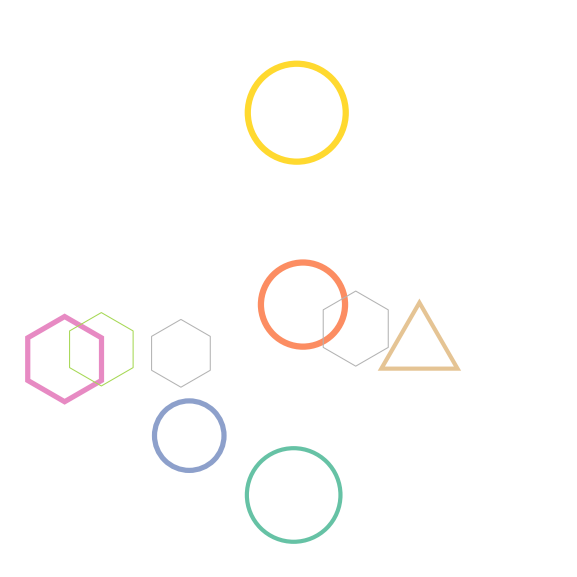[{"shape": "circle", "thickness": 2, "radius": 0.41, "center": [0.509, 0.142]}, {"shape": "circle", "thickness": 3, "radius": 0.36, "center": [0.525, 0.472]}, {"shape": "circle", "thickness": 2.5, "radius": 0.3, "center": [0.328, 0.245]}, {"shape": "hexagon", "thickness": 2.5, "radius": 0.37, "center": [0.112, 0.377]}, {"shape": "hexagon", "thickness": 0.5, "radius": 0.32, "center": [0.175, 0.394]}, {"shape": "circle", "thickness": 3, "radius": 0.42, "center": [0.514, 0.804]}, {"shape": "triangle", "thickness": 2, "radius": 0.38, "center": [0.726, 0.399]}, {"shape": "hexagon", "thickness": 0.5, "radius": 0.29, "center": [0.313, 0.387]}, {"shape": "hexagon", "thickness": 0.5, "radius": 0.33, "center": [0.616, 0.43]}]